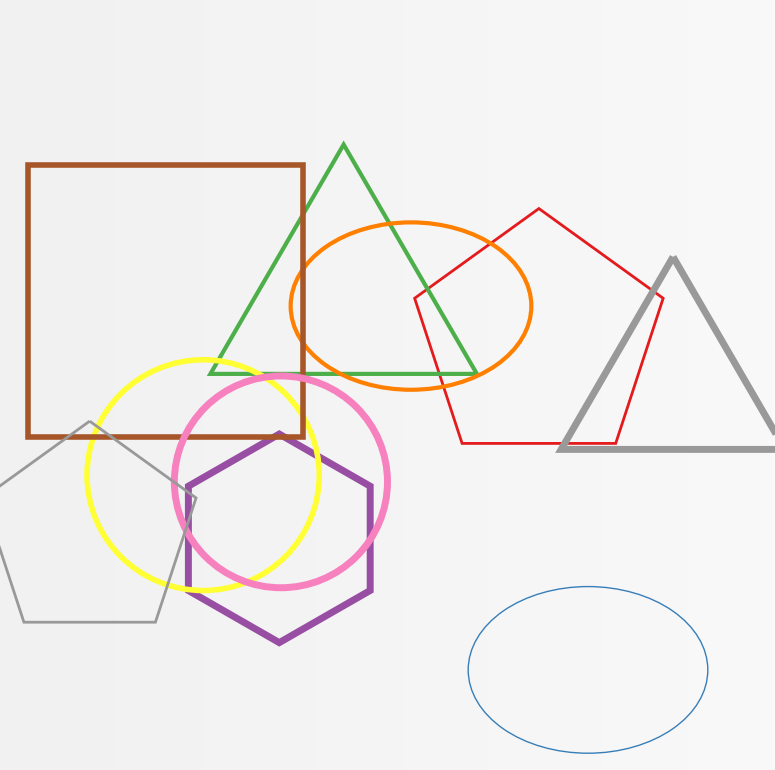[{"shape": "pentagon", "thickness": 1, "radius": 0.84, "center": [0.695, 0.561]}, {"shape": "oval", "thickness": 0.5, "radius": 0.77, "center": [0.759, 0.13]}, {"shape": "triangle", "thickness": 1.5, "radius": 0.99, "center": [0.443, 0.614]}, {"shape": "hexagon", "thickness": 2.5, "radius": 0.68, "center": [0.36, 0.301]}, {"shape": "oval", "thickness": 1.5, "radius": 0.78, "center": [0.53, 0.603]}, {"shape": "circle", "thickness": 2, "radius": 0.75, "center": [0.262, 0.383]}, {"shape": "square", "thickness": 2, "radius": 0.89, "center": [0.214, 0.609]}, {"shape": "circle", "thickness": 2.5, "radius": 0.69, "center": [0.362, 0.374]}, {"shape": "triangle", "thickness": 2.5, "radius": 0.83, "center": [0.868, 0.5]}, {"shape": "pentagon", "thickness": 1, "radius": 0.72, "center": [0.116, 0.309]}]